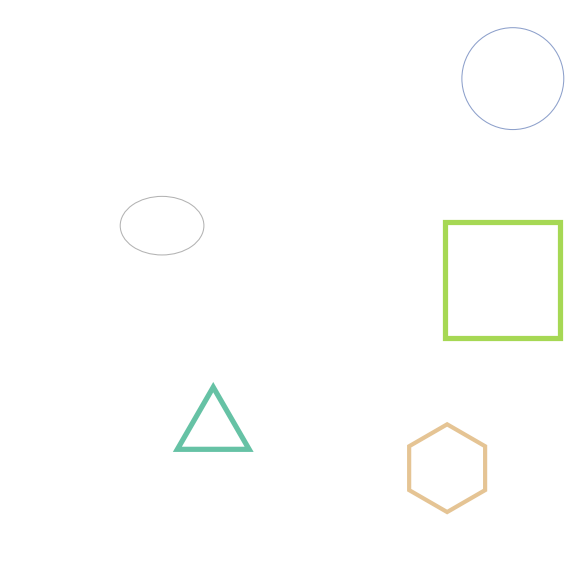[{"shape": "triangle", "thickness": 2.5, "radius": 0.36, "center": [0.369, 0.257]}, {"shape": "circle", "thickness": 0.5, "radius": 0.44, "center": [0.888, 0.863]}, {"shape": "square", "thickness": 2.5, "radius": 0.5, "center": [0.87, 0.514]}, {"shape": "hexagon", "thickness": 2, "radius": 0.38, "center": [0.774, 0.188]}, {"shape": "oval", "thickness": 0.5, "radius": 0.36, "center": [0.281, 0.608]}]